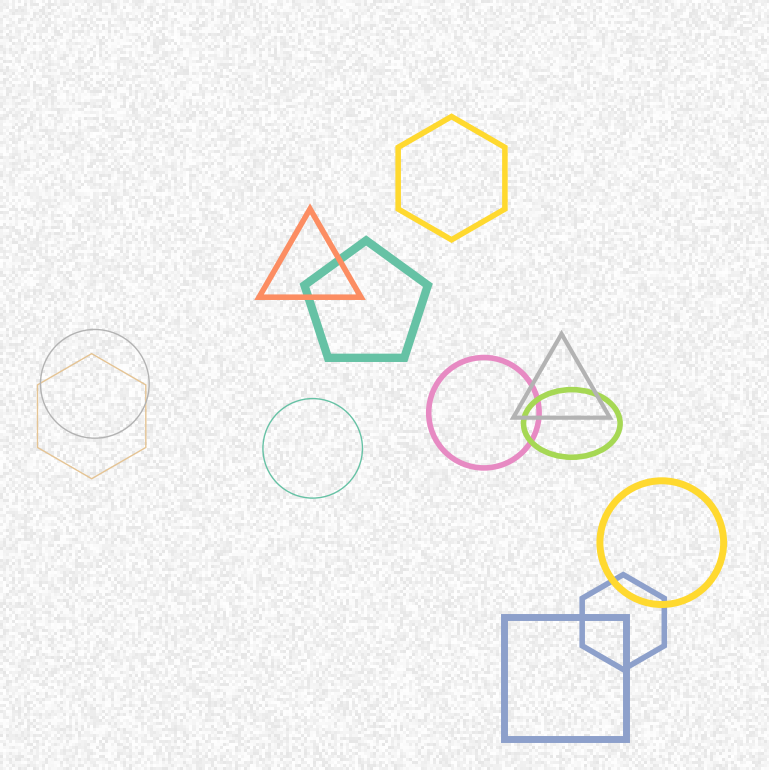[{"shape": "pentagon", "thickness": 3, "radius": 0.42, "center": [0.476, 0.603]}, {"shape": "circle", "thickness": 0.5, "radius": 0.32, "center": [0.406, 0.418]}, {"shape": "triangle", "thickness": 2, "radius": 0.38, "center": [0.403, 0.652]}, {"shape": "square", "thickness": 2.5, "radius": 0.39, "center": [0.734, 0.12]}, {"shape": "hexagon", "thickness": 2, "radius": 0.31, "center": [0.809, 0.192]}, {"shape": "circle", "thickness": 2, "radius": 0.36, "center": [0.628, 0.464]}, {"shape": "oval", "thickness": 2, "radius": 0.31, "center": [0.743, 0.45]}, {"shape": "hexagon", "thickness": 2, "radius": 0.4, "center": [0.586, 0.769]}, {"shape": "circle", "thickness": 2.5, "radius": 0.4, "center": [0.859, 0.295]}, {"shape": "hexagon", "thickness": 0.5, "radius": 0.41, "center": [0.119, 0.459]}, {"shape": "circle", "thickness": 0.5, "radius": 0.35, "center": [0.123, 0.502]}, {"shape": "triangle", "thickness": 1.5, "radius": 0.36, "center": [0.729, 0.494]}]